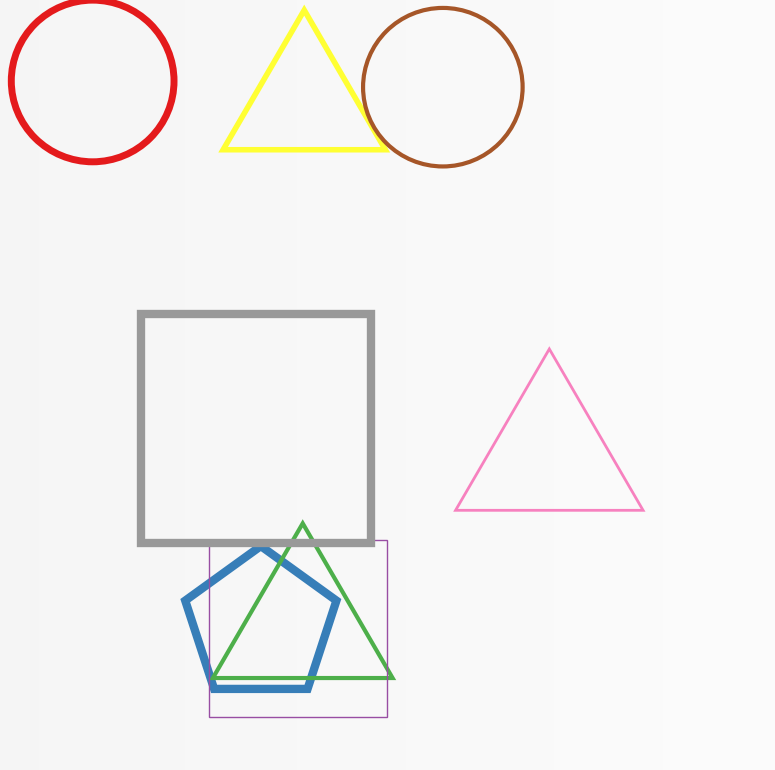[{"shape": "circle", "thickness": 2.5, "radius": 0.52, "center": [0.12, 0.895]}, {"shape": "pentagon", "thickness": 3, "radius": 0.51, "center": [0.337, 0.188]}, {"shape": "triangle", "thickness": 1.5, "radius": 0.67, "center": [0.391, 0.186]}, {"shape": "square", "thickness": 0.5, "radius": 0.57, "center": [0.385, 0.184]}, {"shape": "triangle", "thickness": 2, "radius": 0.6, "center": [0.393, 0.866]}, {"shape": "circle", "thickness": 1.5, "radius": 0.51, "center": [0.571, 0.887]}, {"shape": "triangle", "thickness": 1, "radius": 0.7, "center": [0.709, 0.407]}, {"shape": "square", "thickness": 3, "radius": 0.74, "center": [0.331, 0.444]}]